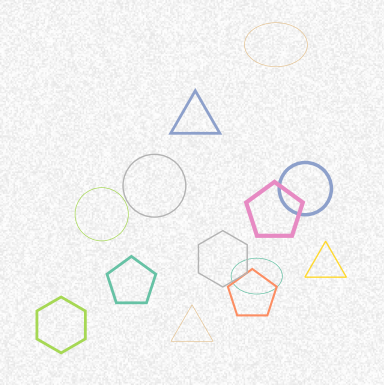[{"shape": "pentagon", "thickness": 2, "radius": 0.33, "center": [0.341, 0.267]}, {"shape": "oval", "thickness": 0.5, "radius": 0.33, "center": [0.667, 0.283]}, {"shape": "pentagon", "thickness": 1.5, "radius": 0.33, "center": [0.655, 0.235]}, {"shape": "circle", "thickness": 2.5, "radius": 0.34, "center": [0.793, 0.51]}, {"shape": "triangle", "thickness": 2, "radius": 0.37, "center": [0.507, 0.691]}, {"shape": "pentagon", "thickness": 3, "radius": 0.39, "center": [0.713, 0.45]}, {"shape": "hexagon", "thickness": 2, "radius": 0.36, "center": [0.159, 0.156]}, {"shape": "circle", "thickness": 0.5, "radius": 0.35, "center": [0.264, 0.443]}, {"shape": "triangle", "thickness": 1, "radius": 0.31, "center": [0.846, 0.311]}, {"shape": "oval", "thickness": 0.5, "radius": 0.41, "center": [0.717, 0.884]}, {"shape": "triangle", "thickness": 0.5, "radius": 0.32, "center": [0.499, 0.145]}, {"shape": "circle", "thickness": 1, "radius": 0.41, "center": [0.401, 0.518]}, {"shape": "hexagon", "thickness": 1, "radius": 0.37, "center": [0.579, 0.328]}]